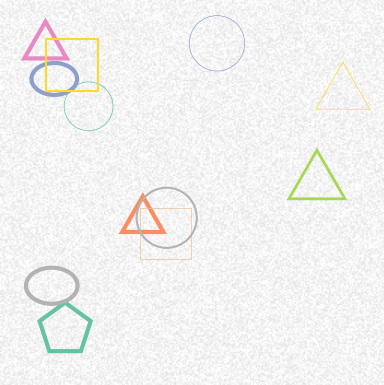[{"shape": "circle", "thickness": 0.5, "radius": 0.32, "center": [0.23, 0.724]}, {"shape": "pentagon", "thickness": 3, "radius": 0.35, "center": [0.169, 0.144]}, {"shape": "triangle", "thickness": 3, "radius": 0.31, "center": [0.371, 0.428]}, {"shape": "oval", "thickness": 3, "radius": 0.3, "center": [0.141, 0.795]}, {"shape": "circle", "thickness": 0.5, "radius": 0.36, "center": [0.564, 0.887]}, {"shape": "triangle", "thickness": 3, "radius": 0.32, "center": [0.118, 0.88]}, {"shape": "triangle", "thickness": 2, "radius": 0.42, "center": [0.823, 0.526]}, {"shape": "triangle", "thickness": 0.5, "radius": 0.41, "center": [0.89, 0.757]}, {"shape": "square", "thickness": 1.5, "radius": 0.34, "center": [0.187, 0.83]}, {"shape": "square", "thickness": 0.5, "radius": 0.33, "center": [0.43, 0.394]}, {"shape": "oval", "thickness": 3, "radius": 0.33, "center": [0.134, 0.258]}, {"shape": "circle", "thickness": 1.5, "radius": 0.39, "center": [0.433, 0.434]}]